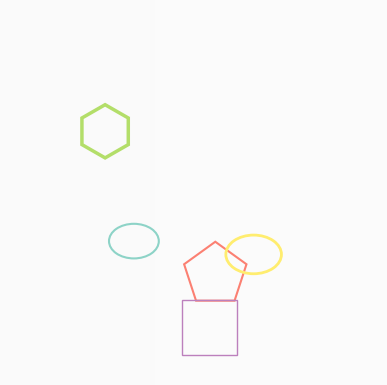[{"shape": "oval", "thickness": 1.5, "radius": 0.32, "center": [0.346, 0.374]}, {"shape": "pentagon", "thickness": 1.5, "radius": 0.42, "center": [0.556, 0.287]}, {"shape": "hexagon", "thickness": 2.5, "radius": 0.35, "center": [0.271, 0.659]}, {"shape": "square", "thickness": 1, "radius": 0.36, "center": [0.541, 0.15]}, {"shape": "oval", "thickness": 2, "radius": 0.36, "center": [0.655, 0.339]}]